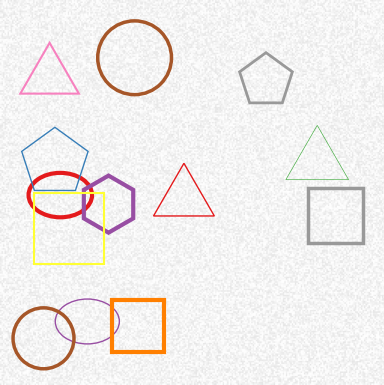[{"shape": "oval", "thickness": 3, "radius": 0.41, "center": [0.157, 0.493]}, {"shape": "triangle", "thickness": 1, "radius": 0.46, "center": [0.478, 0.485]}, {"shape": "pentagon", "thickness": 1, "radius": 0.45, "center": [0.143, 0.579]}, {"shape": "triangle", "thickness": 0.5, "radius": 0.47, "center": [0.824, 0.58]}, {"shape": "oval", "thickness": 1, "radius": 0.42, "center": [0.227, 0.165]}, {"shape": "hexagon", "thickness": 3, "radius": 0.37, "center": [0.282, 0.47]}, {"shape": "square", "thickness": 3, "radius": 0.34, "center": [0.358, 0.153]}, {"shape": "square", "thickness": 1.5, "radius": 0.46, "center": [0.18, 0.407]}, {"shape": "circle", "thickness": 2.5, "radius": 0.48, "center": [0.35, 0.85]}, {"shape": "circle", "thickness": 2.5, "radius": 0.4, "center": [0.113, 0.121]}, {"shape": "triangle", "thickness": 1.5, "radius": 0.44, "center": [0.129, 0.801]}, {"shape": "square", "thickness": 2.5, "radius": 0.36, "center": [0.871, 0.441]}, {"shape": "pentagon", "thickness": 2, "radius": 0.36, "center": [0.691, 0.791]}]